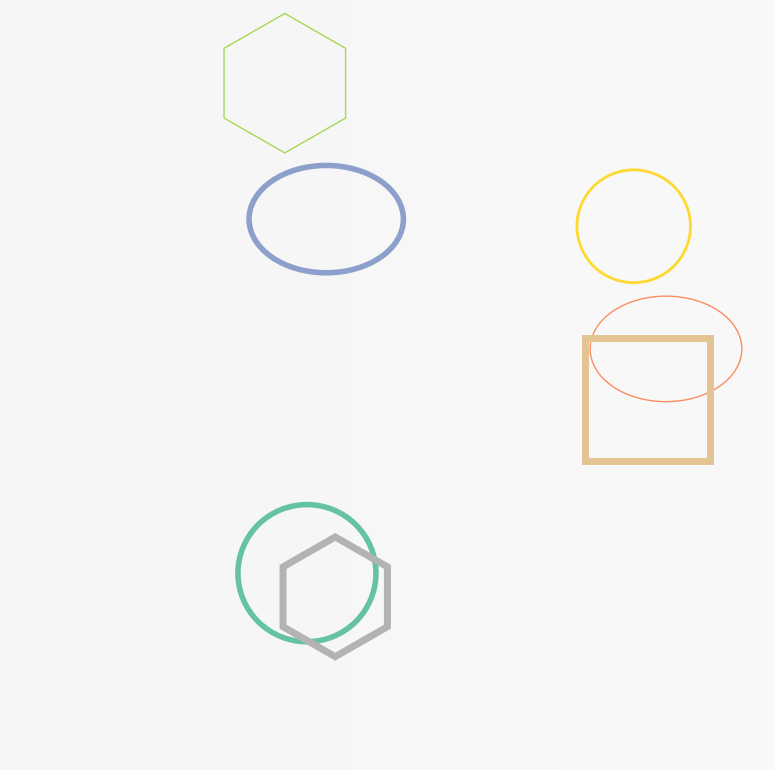[{"shape": "circle", "thickness": 2, "radius": 0.45, "center": [0.396, 0.256]}, {"shape": "oval", "thickness": 0.5, "radius": 0.49, "center": [0.859, 0.547]}, {"shape": "oval", "thickness": 2, "radius": 0.5, "center": [0.421, 0.715]}, {"shape": "hexagon", "thickness": 0.5, "radius": 0.45, "center": [0.367, 0.892]}, {"shape": "circle", "thickness": 1, "radius": 0.37, "center": [0.818, 0.706]}, {"shape": "square", "thickness": 2.5, "radius": 0.4, "center": [0.836, 0.481]}, {"shape": "hexagon", "thickness": 2.5, "radius": 0.39, "center": [0.433, 0.225]}]